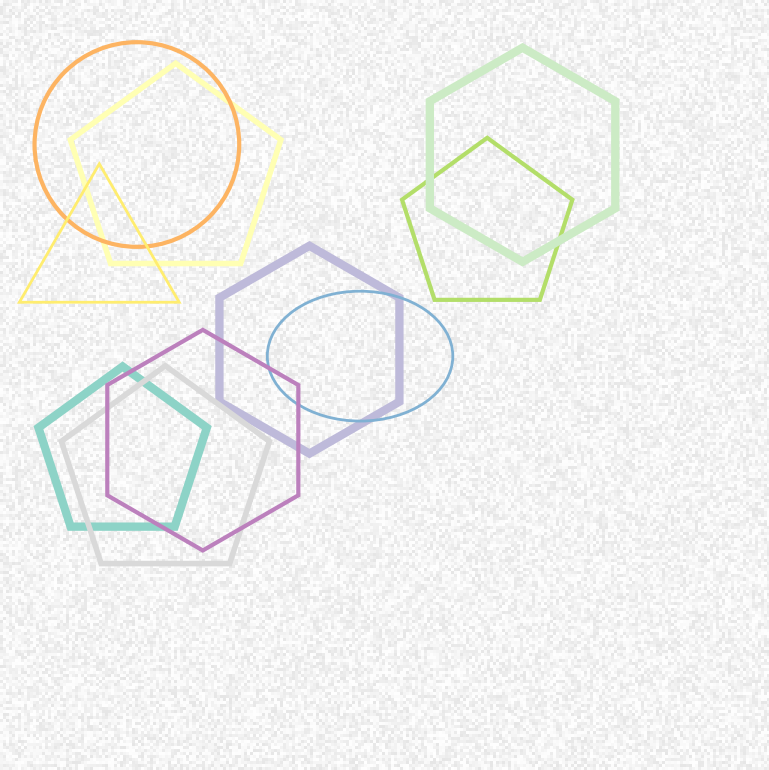[{"shape": "pentagon", "thickness": 3, "radius": 0.57, "center": [0.159, 0.409]}, {"shape": "pentagon", "thickness": 2, "radius": 0.72, "center": [0.228, 0.774]}, {"shape": "hexagon", "thickness": 3, "radius": 0.67, "center": [0.402, 0.546]}, {"shape": "oval", "thickness": 1, "radius": 0.6, "center": [0.468, 0.537]}, {"shape": "circle", "thickness": 1.5, "radius": 0.66, "center": [0.178, 0.812]}, {"shape": "pentagon", "thickness": 1.5, "radius": 0.58, "center": [0.633, 0.705]}, {"shape": "pentagon", "thickness": 2, "radius": 0.71, "center": [0.215, 0.383]}, {"shape": "hexagon", "thickness": 1.5, "radius": 0.72, "center": [0.263, 0.428]}, {"shape": "hexagon", "thickness": 3, "radius": 0.7, "center": [0.679, 0.799]}, {"shape": "triangle", "thickness": 1, "radius": 0.6, "center": [0.129, 0.667]}]